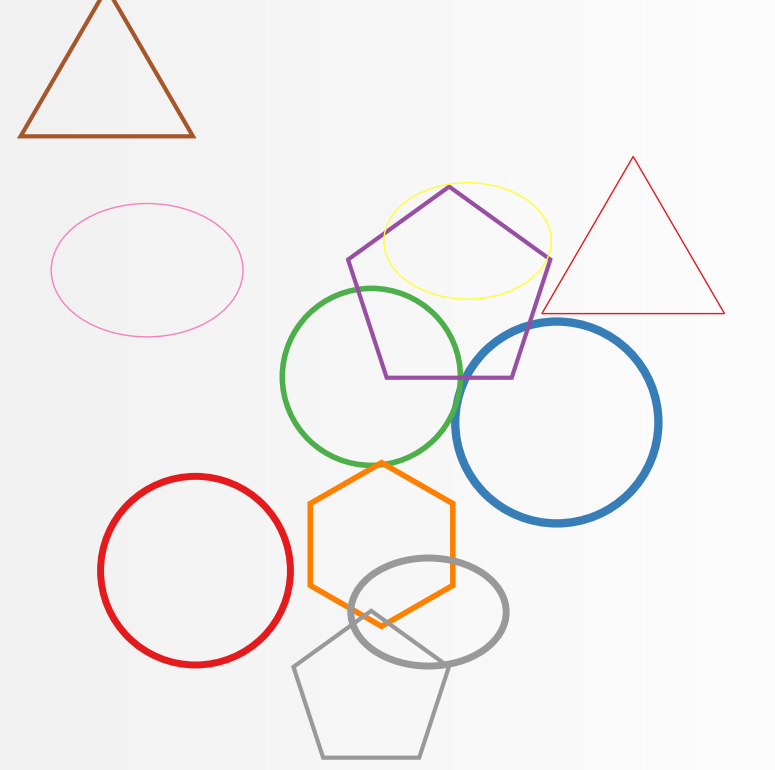[{"shape": "triangle", "thickness": 0.5, "radius": 0.68, "center": [0.817, 0.661]}, {"shape": "circle", "thickness": 2.5, "radius": 0.61, "center": [0.252, 0.259]}, {"shape": "circle", "thickness": 3, "radius": 0.66, "center": [0.718, 0.451]}, {"shape": "circle", "thickness": 2, "radius": 0.57, "center": [0.479, 0.511]}, {"shape": "pentagon", "thickness": 1.5, "radius": 0.69, "center": [0.58, 0.62]}, {"shape": "hexagon", "thickness": 2, "radius": 0.53, "center": [0.492, 0.293]}, {"shape": "oval", "thickness": 0.5, "radius": 0.54, "center": [0.603, 0.687]}, {"shape": "triangle", "thickness": 1.5, "radius": 0.64, "center": [0.138, 0.887]}, {"shape": "oval", "thickness": 0.5, "radius": 0.62, "center": [0.19, 0.649]}, {"shape": "pentagon", "thickness": 1.5, "radius": 0.53, "center": [0.479, 0.101]}, {"shape": "oval", "thickness": 2.5, "radius": 0.5, "center": [0.553, 0.205]}]